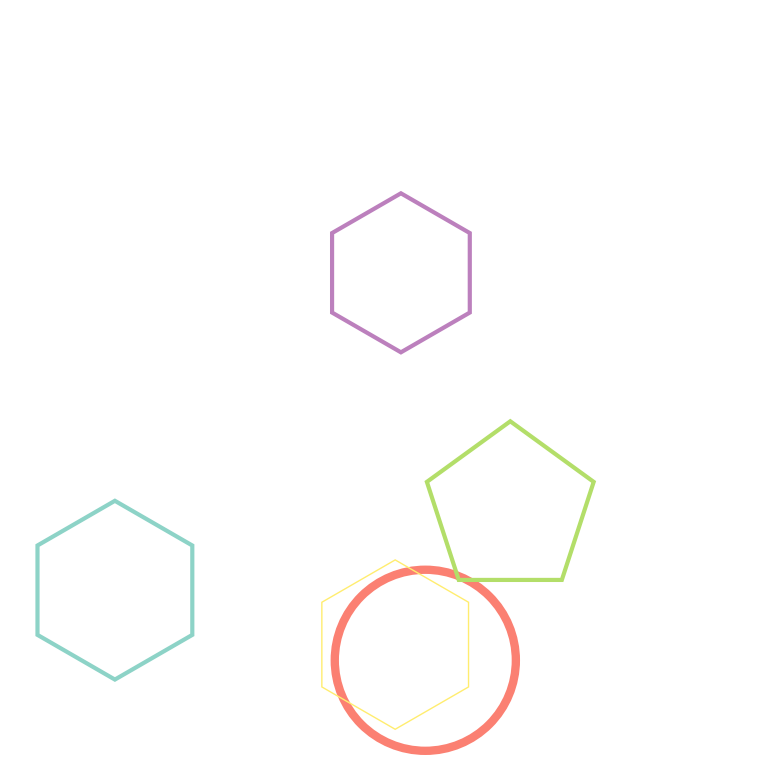[{"shape": "hexagon", "thickness": 1.5, "radius": 0.58, "center": [0.149, 0.234]}, {"shape": "circle", "thickness": 3, "radius": 0.59, "center": [0.552, 0.142]}, {"shape": "pentagon", "thickness": 1.5, "radius": 0.57, "center": [0.663, 0.339]}, {"shape": "hexagon", "thickness": 1.5, "radius": 0.52, "center": [0.521, 0.646]}, {"shape": "hexagon", "thickness": 0.5, "radius": 0.55, "center": [0.513, 0.163]}]